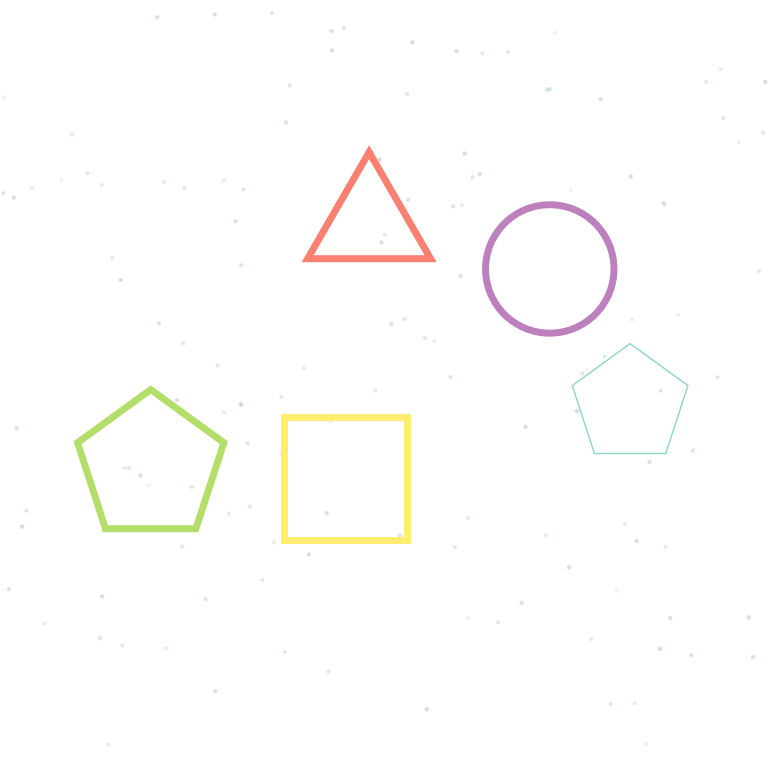[{"shape": "pentagon", "thickness": 0.5, "radius": 0.39, "center": [0.818, 0.475]}, {"shape": "triangle", "thickness": 2.5, "radius": 0.46, "center": [0.479, 0.71]}, {"shape": "pentagon", "thickness": 2.5, "radius": 0.5, "center": [0.196, 0.394]}, {"shape": "circle", "thickness": 2.5, "radius": 0.42, "center": [0.714, 0.651]}, {"shape": "square", "thickness": 2.5, "radius": 0.4, "center": [0.448, 0.378]}]